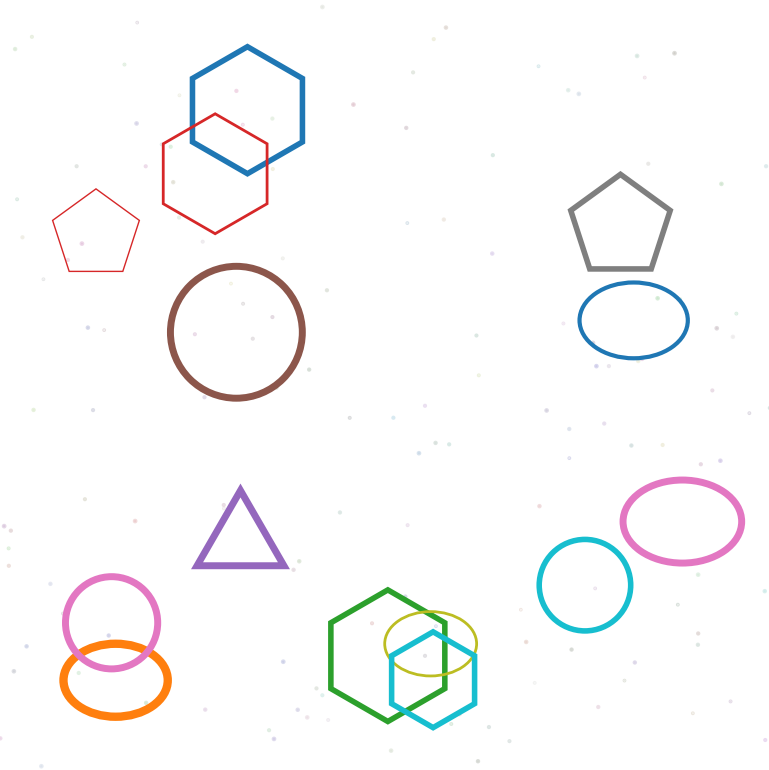[{"shape": "hexagon", "thickness": 2, "radius": 0.41, "center": [0.321, 0.857]}, {"shape": "oval", "thickness": 1.5, "radius": 0.35, "center": [0.823, 0.584]}, {"shape": "oval", "thickness": 3, "radius": 0.34, "center": [0.15, 0.117]}, {"shape": "hexagon", "thickness": 2, "radius": 0.43, "center": [0.504, 0.148]}, {"shape": "hexagon", "thickness": 1, "radius": 0.39, "center": [0.279, 0.774]}, {"shape": "pentagon", "thickness": 0.5, "radius": 0.3, "center": [0.125, 0.695]}, {"shape": "triangle", "thickness": 2.5, "radius": 0.33, "center": [0.312, 0.298]}, {"shape": "circle", "thickness": 2.5, "radius": 0.43, "center": [0.307, 0.568]}, {"shape": "oval", "thickness": 2.5, "radius": 0.39, "center": [0.886, 0.323]}, {"shape": "circle", "thickness": 2.5, "radius": 0.3, "center": [0.145, 0.191]}, {"shape": "pentagon", "thickness": 2, "radius": 0.34, "center": [0.806, 0.706]}, {"shape": "oval", "thickness": 1, "radius": 0.3, "center": [0.559, 0.164]}, {"shape": "circle", "thickness": 2, "radius": 0.3, "center": [0.76, 0.24]}, {"shape": "hexagon", "thickness": 2, "radius": 0.31, "center": [0.562, 0.117]}]